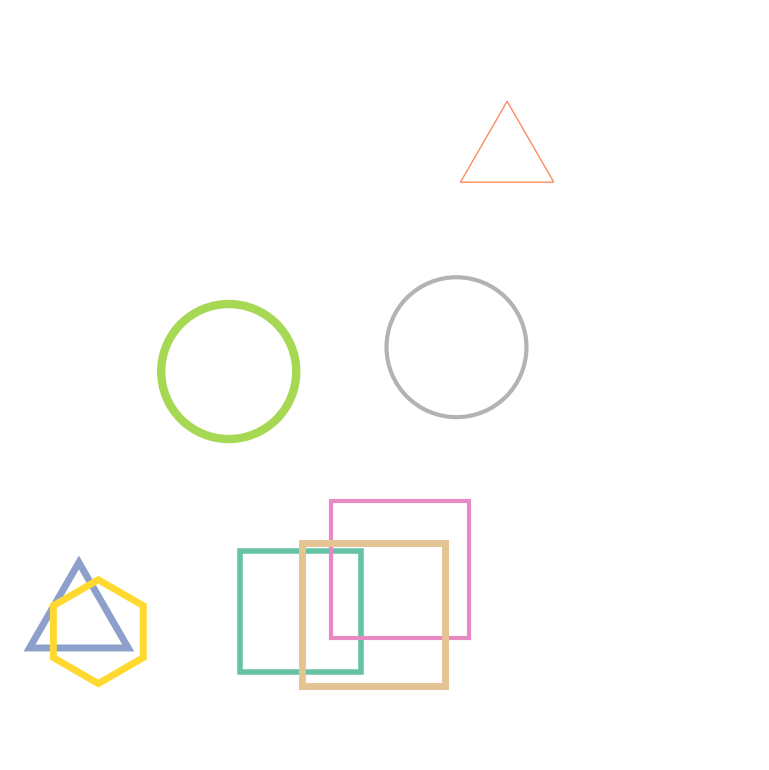[{"shape": "square", "thickness": 2, "radius": 0.39, "center": [0.39, 0.206]}, {"shape": "triangle", "thickness": 0.5, "radius": 0.35, "center": [0.659, 0.798]}, {"shape": "triangle", "thickness": 2.5, "radius": 0.37, "center": [0.102, 0.195]}, {"shape": "square", "thickness": 1.5, "radius": 0.45, "center": [0.52, 0.261]}, {"shape": "circle", "thickness": 3, "radius": 0.44, "center": [0.297, 0.518]}, {"shape": "hexagon", "thickness": 2.5, "radius": 0.34, "center": [0.128, 0.18]}, {"shape": "square", "thickness": 2.5, "radius": 0.46, "center": [0.485, 0.202]}, {"shape": "circle", "thickness": 1.5, "radius": 0.45, "center": [0.593, 0.549]}]